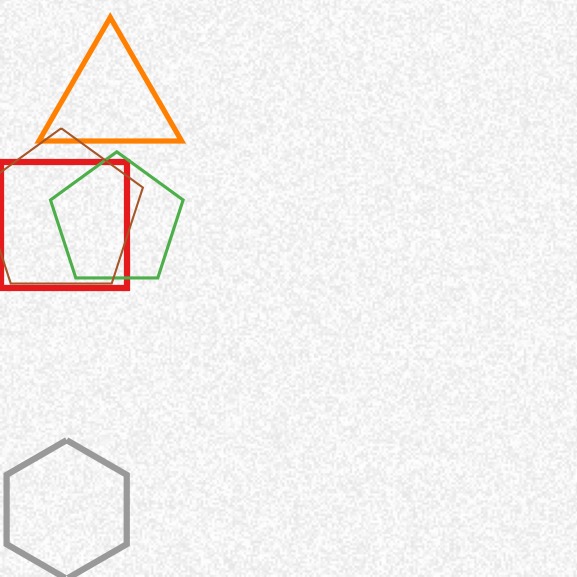[{"shape": "square", "thickness": 3, "radius": 0.55, "center": [0.111, 0.61]}, {"shape": "pentagon", "thickness": 1.5, "radius": 0.6, "center": [0.202, 0.616]}, {"shape": "triangle", "thickness": 2.5, "radius": 0.71, "center": [0.191, 0.826]}, {"shape": "pentagon", "thickness": 1, "radius": 0.74, "center": [0.106, 0.628]}, {"shape": "hexagon", "thickness": 3, "radius": 0.6, "center": [0.115, 0.117]}]